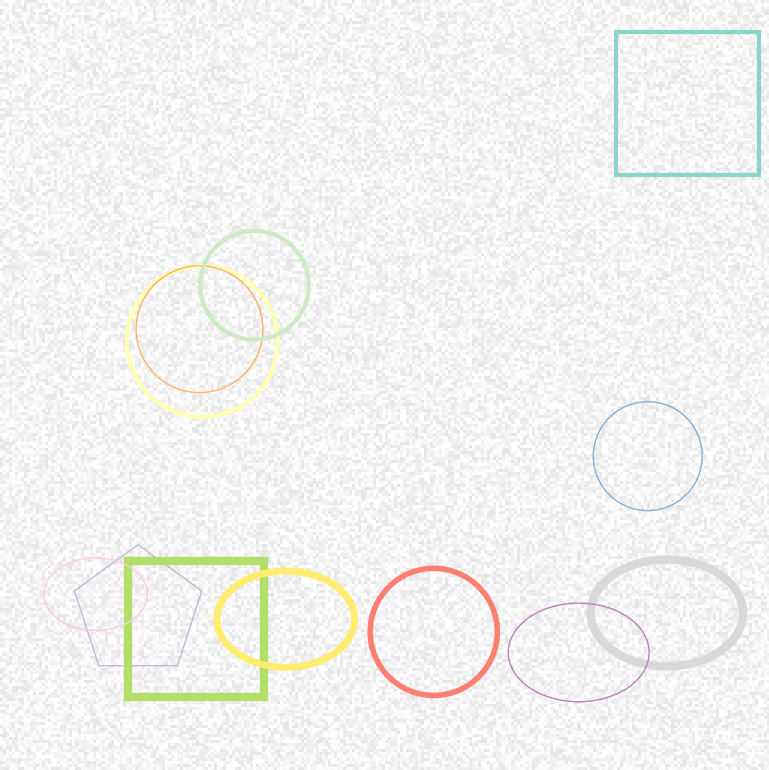[{"shape": "square", "thickness": 1.5, "radius": 0.46, "center": [0.893, 0.865]}, {"shape": "circle", "thickness": 1.5, "radius": 0.49, "center": [0.263, 0.557]}, {"shape": "pentagon", "thickness": 0.5, "radius": 0.43, "center": [0.179, 0.206]}, {"shape": "circle", "thickness": 2, "radius": 0.41, "center": [0.563, 0.179]}, {"shape": "circle", "thickness": 0.5, "radius": 0.35, "center": [0.841, 0.408]}, {"shape": "circle", "thickness": 0.5, "radius": 0.41, "center": [0.259, 0.572]}, {"shape": "square", "thickness": 3, "radius": 0.44, "center": [0.254, 0.183]}, {"shape": "oval", "thickness": 0.5, "radius": 0.34, "center": [0.124, 0.228]}, {"shape": "oval", "thickness": 3, "radius": 0.5, "center": [0.866, 0.204]}, {"shape": "oval", "thickness": 0.5, "radius": 0.46, "center": [0.752, 0.153]}, {"shape": "circle", "thickness": 1.5, "radius": 0.35, "center": [0.33, 0.629]}, {"shape": "oval", "thickness": 2.5, "radius": 0.45, "center": [0.371, 0.196]}]